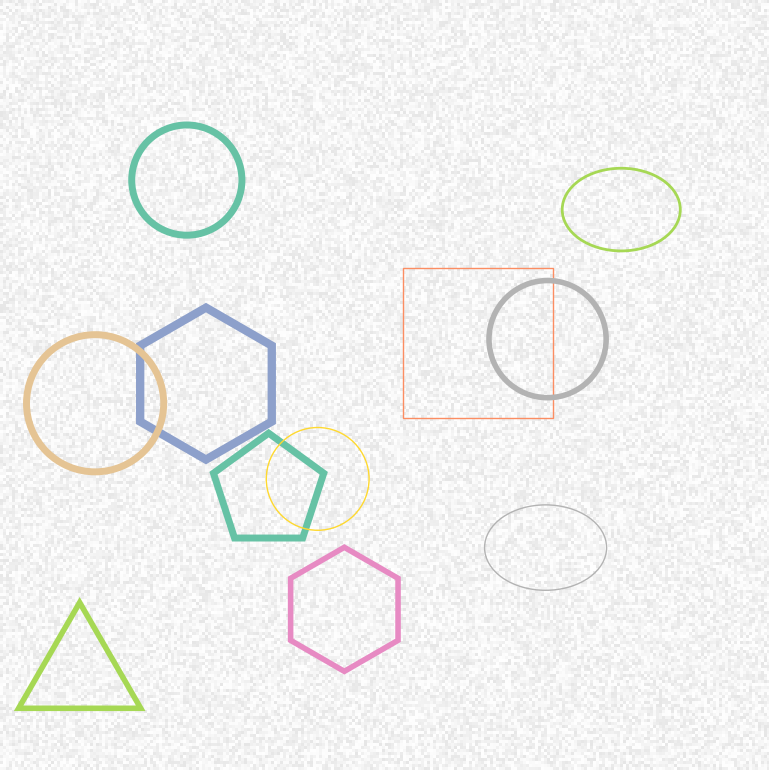[{"shape": "circle", "thickness": 2.5, "radius": 0.36, "center": [0.243, 0.766]}, {"shape": "pentagon", "thickness": 2.5, "radius": 0.38, "center": [0.349, 0.362]}, {"shape": "square", "thickness": 0.5, "radius": 0.49, "center": [0.62, 0.555]}, {"shape": "hexagon", "thickness": 3, "radius": 0.49, "center": [0.267, 0.502]}, {"shape": "hexagon", "thickness": 2, "radius": 0.4, "center": [0.447, 0.209]}, {"shape": "oval", "thickness": 1, "radius": 0.38, "center": [0.807, 0.728]}, {"shape": "triangle", "thickness": 2, "radius": 0.46, "center": [0.103, 0.126]}, {"shape": "circle", "thickness": 0.5, "radius": 0.33, "center": [0.413, 0.378]}, {"shape": "circle", "thickness": 2.5, "radius": 0.45, "center": [0.124, 0.476]}, {"shape": "oval", "thickness": 0.5, "radius": 0.4, "center": [0.709, 0.289]}, {"shape": "circle", "thickness": 2, "radius": 0.38, "center": [0.711, 0.56]}]